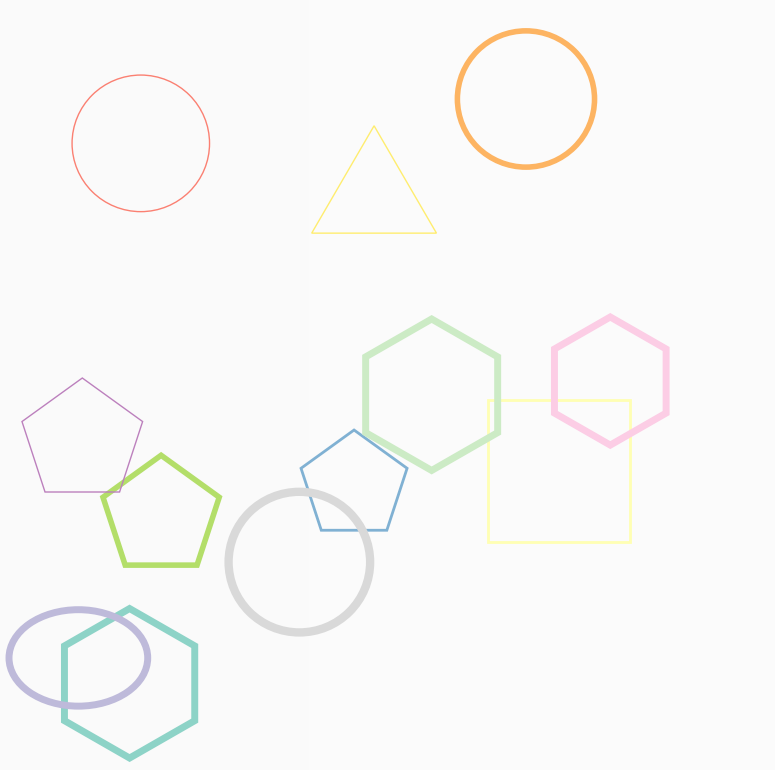[{"shape": "hexagon", "thickness": 2.5, "radius": 0.49, "center": [0.167, 0.113]}, {"shape": "square", "thickness": 1, "radius": 0.46, "center": [0.721, 0.388]}, {"shape": "oval", "thickness": 2.5, "radius": 0.45, "center": [0.101, 0.146]}, {"shape": "circle", "thickness": 0.5, "radius": 0.44, "center": [0.182, 0.814]}, {"shape": "pentagon", "thickness": 1, "radius": 0.36, "center": [0.457, 0.37]}, {"shape": "circle", "thickness": 2, "radius": 0.44, "center": [0.679, 0.871]}, {"shape": "pentagon", "thickness": 2, "radius": 0.39, "center": [0.208, 0.33]}, {"shape": "hexagon", "thickness": 2.5, "radius": 0.42, "center": [0.787, 0.505]}, {"shape": "circle", "thickness": 3, "radius": 0.46, "center": [0.386, 0.27]}, {"shape": "pentagon", "thickness": 0.5, "radius": 0.41, "center": [0.106, 0.427]}, {"shape": "hexagon", "thickness": 2.5, "radius": 0.49, "center": [0.557, 0.487]}, {"shape": "triangle", "thickness": 0.5, "radius": 0.46, "center": [0.483, 0.744]}]